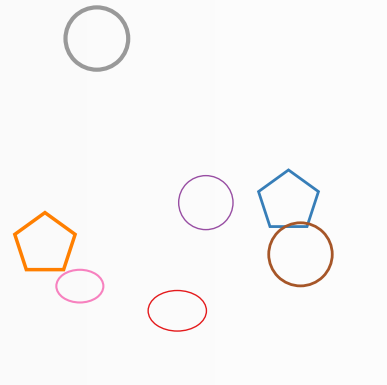[{"shape": "oval", "thickness": 1, "radius": 0.38, "center": [0.458, 0.193]}, {"shape": "pentagon", "thickness": 2, "radius": 0.41, "center": [0.745, 0.477]}, {"shape": "circle", "thickness": 1, "radius": 0.35, "center": [0.531, 0.474]}, {"shape": "pentagon", "thickness": 2.5, "radius": 0.41, "center": [0.116, 0.366]}, {"shape": "circle", "thickness": 2, "radius": 0.41, "center": [0.775, 0.339]}, {"shape": "oval", "thickness": 1.5, "radius": 0.3, "center": [0.206, 0.257]}, {"shape": "circle", "thickness": 3, "radius": 0.4, "center": [0.25, 0.9]}]